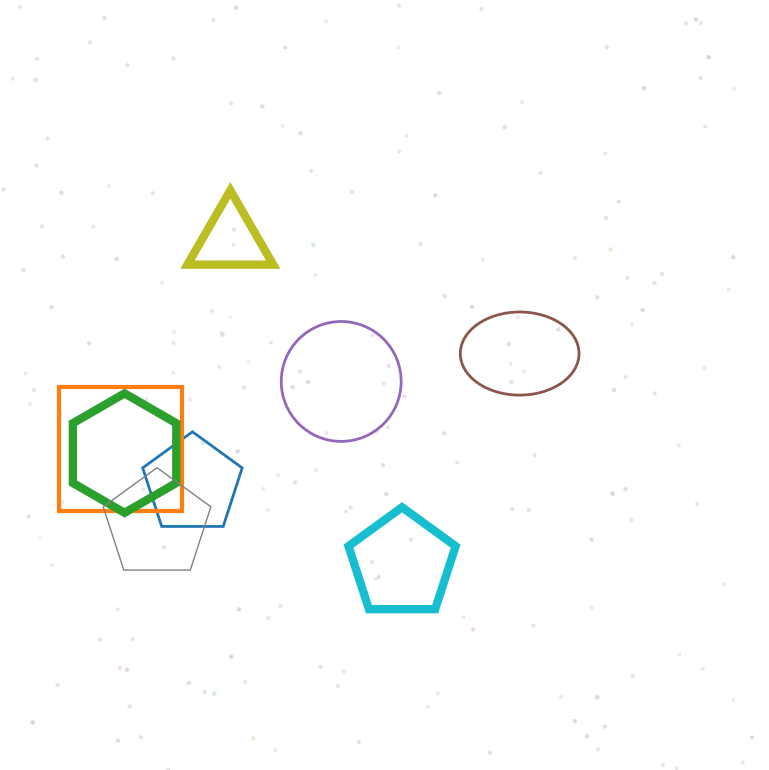[{"shape": "pentagon", "thickness": 1, "radius": 0.34, "center": [0.25, 0.371]}, {"shape": "square", "thickness": 1.5, "radius": 0.4, "center": [0.157, 0.417]}, {"shape": "hexagon", "thickness": 3, "radius": 0.39, "center": [0.162, 0.412]}, {"shape": "circle", "thickness": 1, "radius": 0.39, "center": [0.443, 0.505]}, {"shape": "oval", "thickness": 1, "radius": 0.39, "center": [0.675, 0.541]}, {"shape": "pentagon", "thickness": 0.5, "radius": 0.37, "center": [0.204, 0.319]}, {"shape": "triangle", "thickness": 3, "radius": 0.32, "center": [0.299, 0.688]}, {"shape": "pentagon", "thickness": 3, "radius": 0.37, "center": [0.522, 0.268]}]